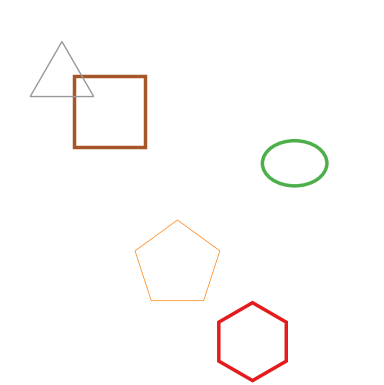[{"shape": "hexagon", "thickness": 2.5, "radius": 0.51, "center": [0.656, 0.113]}, {"shape": "oval", "thickness": 2.5, "radius": 0.42, "center": [0.765, 0.576]}, {"shape": "pentagon", "thickness": 0.5, "radius": 0.58, "center": [0.461, 0.313]}, {"shape": "square", "thickness": 2.5, "radius": 0.46, "center": [0.285, 0.71]}, {"shape": "triangle", "thickness": 1, "radius": 0.48, "center": [0.161, 0.797]}]